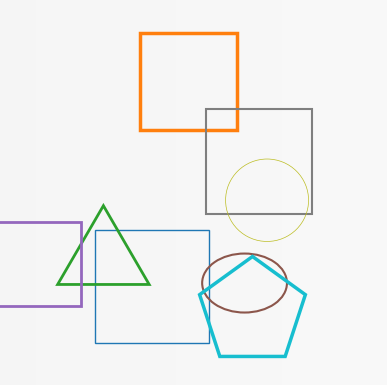[{"shape": "square", "thickness": 1, "radius": 0.73, "center": [0.392, 0.256]}, {"shape": "square", "thickness": 2.5, "radius": 0.63, "center": [0.487, 0.788]}, {"shape": "triangle", "thickness": 2, "radius": 0.68, "center": [0.267, 0.329]}, {"shape": "square", "thickness": 2, "radius": 0.55, "center": [0.1, 0.315]}, {"shape": "oval", "thickness": 1.5, "radius": 0.55, "center": [0.631, 0.265]}, {"shape": "square", "thickness": 1.5, "radius": 0.68, "center": [0.668, 0.581]}, {"shape": "circle", "thickness": 0.5, "radius": 0.54, "center": [0.689, 0.48]}, {"shape": "pentagon", "thickness": 2.5, "radius": 0.72, "center": [0.652, 0.19]}]